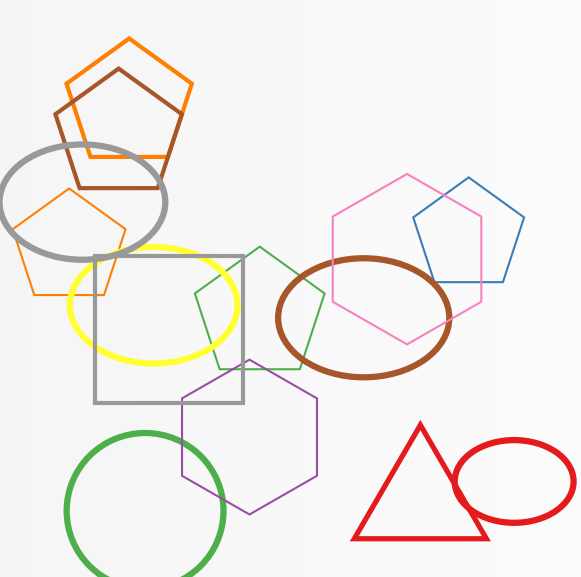[{"shape": "triangle", "thickness": 2.5, "radius": 0.66, "center": [0.723, 0.132]}, {"shape": "oval", "thickness": 3, "radius": 0.51, "center": [0.885, 0.165]}, {"shape": "pentagon", "thickness": 1, "radius": 0.5, "center": [0.806, 0.592]}, {"shape": "circle", "thickness": 3, "radius": 0.67, "center": [0.25, 0.114]}, {"shape": "pentagon", "thickness": 1, "radius": 0.59, "center": [0.447, 0.455]}, {"shape": "hexagon", "thickness": 1, "radius": 0.67, "center": [0.429, 0.242]}, {"shape": "pentagon", "thickness": 1, "radius": 0.51, "center": [0.119, 0.571]}, {"shape": "pentagon", "thickness": 2, "radius": 0.57, "center": [0.222, 0.819]}, {"shape": "oval", "thickness": 3, "radius": 0.72, "center": [0.264, 0.471]}, {"shape": "oval", "thickness": 3, "radius": 0.74, "center": [0.626, 0.449]}, {"shape": "pentagon", "thickness": 2, "radius": 0.57, "center": [0.204, 0.766]}, {"shape": "hexagon", "thickness": 1, "radius": 0.74, "center": [0.7, 0.55]}, {"shape": "oval", "thickness": 3, "radius": 0.71, "center": [0.142, 0.649]}, {"shape": "square", "thickness": 2, "radius": 0.64, "center": [0.291, 0.428]}]